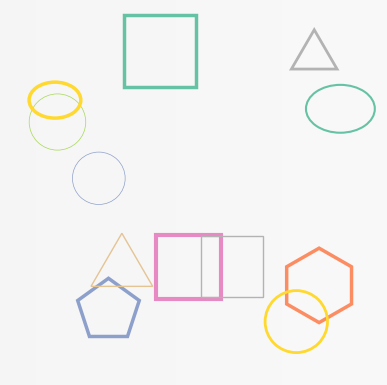[{"shape": "oval", "thickness": 1.5, "radius": 0.44, "center": [0.878, 0.717]}, {"shape": "square", "thickness": 2.5, "radius": 0.46, "center": [0.412, 0.868]}, {"shape": "hexagon", "thickness": 2.5, "radius": 0.48, "center": [0.823, 0.259]}, {"shape": "circle", "thickness": 0.5, "radius": 0.34, "center": [0.255, 0.537]}, {"shape": "pentagon", "thickness": 2.5, "radius": 0.42, "center": [0.28, 0.194]}, {"shape": "square", "thickness": 3, "radius": 0.42, "center": [0.486, 0.307]}, {"shape": "circle", "thickness": 0.5, "radius": 0.37, "center": [0.148, 0.683]}, {"shape": "oval", "thickness": 2.5, "radius": 0.33, "center": [0.142, 0.74]}, {"shape": "circle", "thickness": 2, "radius": 0.4, "center": [0.765, 0.165]}, {"shape": "triangle", "thickness": 1, "radius": 0.46, "center": [0.314, 0.302]}, {"shape": "square", "thickness": 1, "radius": 0.4, "center": [0.6, 0.307]}, {"shape": "triangle", "thickness": 2, "radius": 0.34, "center": [0.811, 0.855]}]